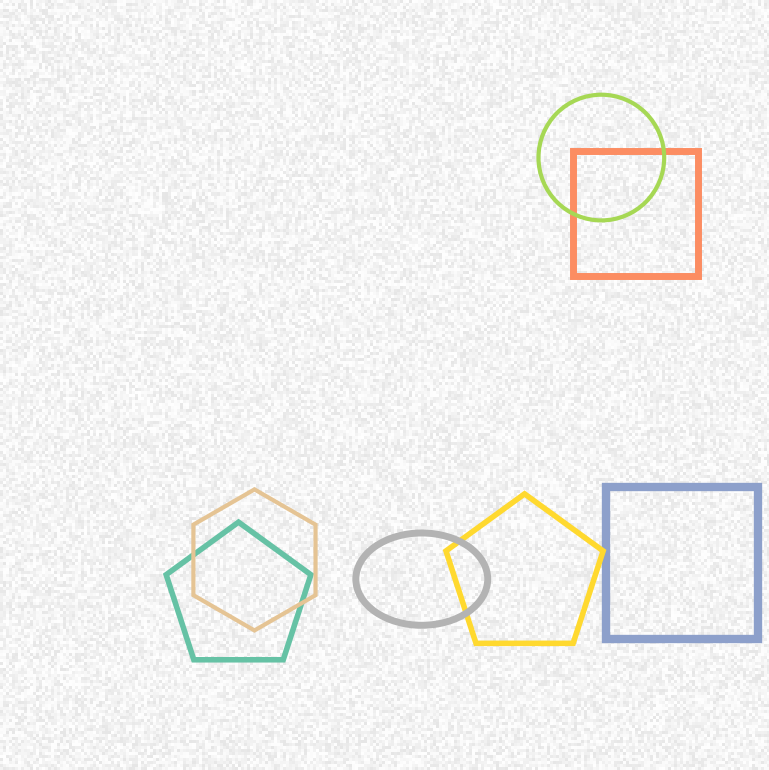[{"shape": "pentagon", "thickness": 2, "radius": 0.49, "center": [0.31, 0.223]}, {"shape": "square", "thickness": 2.5, "radius": 0.4, "center": [0.825, 0.723]}, {"shape": "square", "thickness": 3, "radius": 0.49, "center": [0.886, 0.269]}, {"shape": "circle", "thickness": 1.5, "radius": 0.41, "center": [0.781, 0.795]}, {"shape": "pentagon", "thickness": 2, "radius": 0.54, "center": [0.681, 0.251]}, {"shape": "hexagon", "thickness": 1.5, "radius": 0.46, "center": [0.33, 0.273]}, {"shape": "oval", "thickness": 2.5, "radius": 0.43, "center": [0.548, 0.248]}]